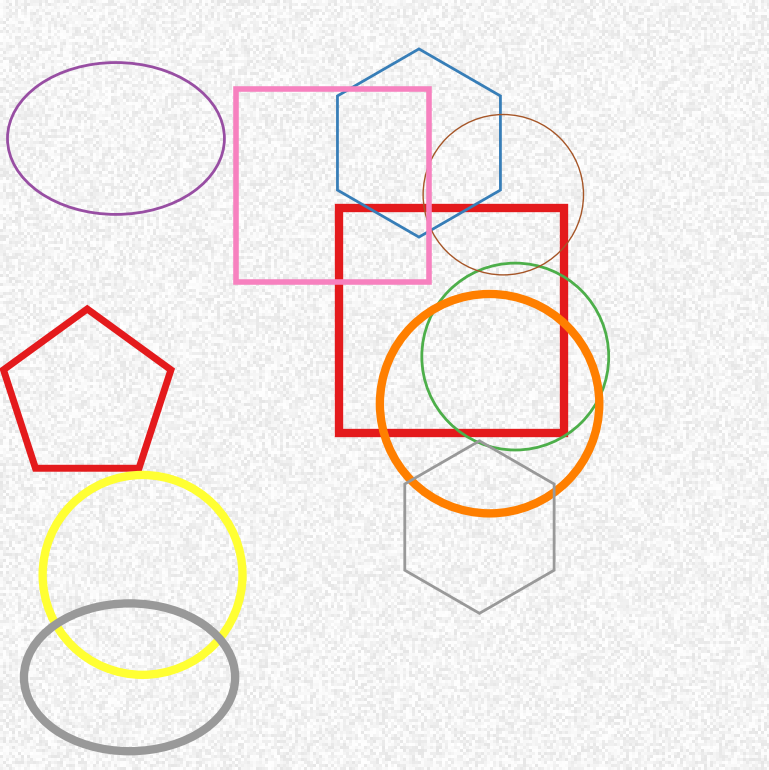[{"shape": "pentagon", "thickness": 2.5, "radius": 0.57, "center": [0.113, 0.484]}, {"shape": "square", "thickness": 3, "radius": 0.73, "center": [0.586, 0.583]}, {"shape": "hexagon", "thickness": 1, "radius": 0.61, "center": [0.544, 0.814]}, {"shape": "circle", "thickness": 1, "radius": 0.61, "center": [0.669, 0.537]}, {"shape": "oval", "thickness": 1, "radius": 0.7, "center": [0.151, 0.82]}, {"shape": "circle", "thickness": 3, "radius": 0.71, "center": [0.636, 0.476]}, {"shape": "circle", "thickness": 3, "radius": 0.65, "center": [0.185, 0.253]}, {"shape": "circle", "thickness": 0.5, "radius": 0.52, "center": [0.654, 0.747]}, {"shape": "square", "thickness": 2, "radius": 0.63, "center": [0.432, 0.759]}, {"shape": "hexagon", "thickness": 1, "radius": 0.56, "center": [0.623, 0.315]}, {"shape": "oval", "thickness": 3, "radius": 0.69, "center": [0.168, 0.12]}]